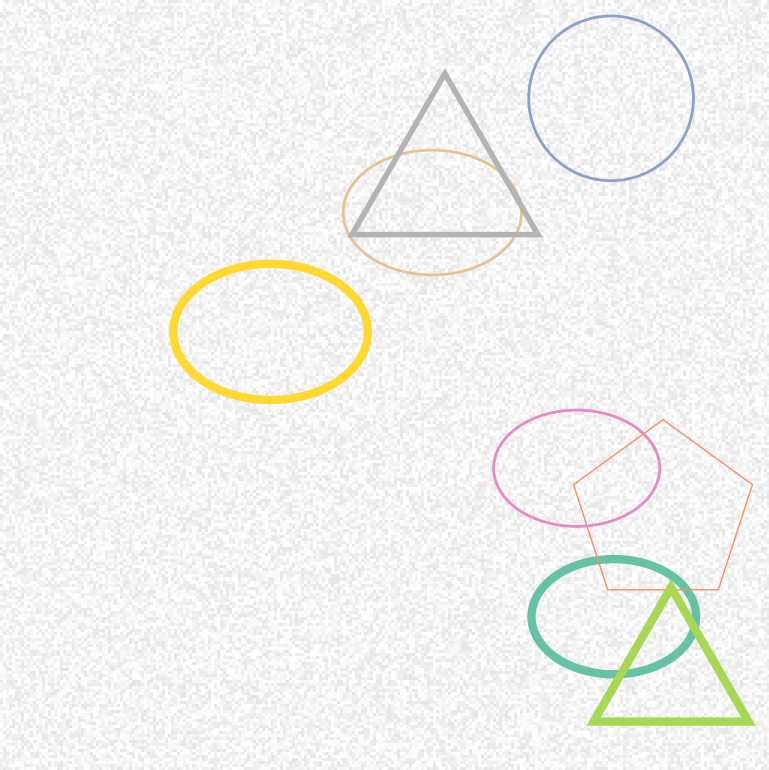[{"shape": "oval", "thickness": 3, "radius": 0.53, "center": [0.797, 0.199]}, {"shape": "pentagon", "thickness": 0.5, "radius": 0.61, "center": [0.861, 0.333]}, {"shape": "circle", "thickness": 1, "radius": 0.53, "center": [0.794, 0.872]}, {"shape": "oval", "thickness": 1, "radius": 0.54, "center": [0.749, 0.392]}, {"shape": "triangle", "thickness": 3, "radius": 0.58, "center": [0.872, 0.121]}, {"shape": "oval", "thickness": 3, "radius": 0.63, "center": [0.351, 0.569]}, {"shape": "oval", "thickness": 1, "radius": 0.58, "center": [0.561, 0.724]}, {"shape": "triangle", "thickness": 2, "radius": 0.7, "center": [0.578, 0.765]}]